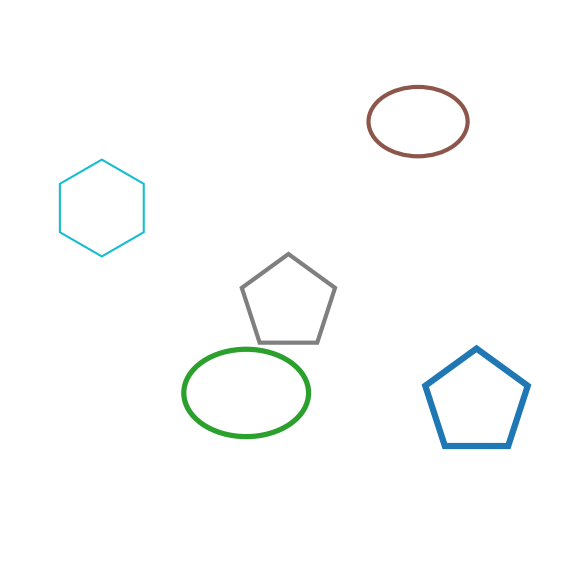[{"shape": "pentagon", "thickness": 3, "radius": 0.47, "center": [0.825, 0.302]}, {"shape": "oval", "thickness": 2.5, "radius": 0.54, "center": [0.426, 0.319]}, {"shape": "oval", "thickness": 2, "radius": 0.43, "center": [0.724, 0.789]}, {"shape": "pentagon", "thickness": 2, "radius": 0.42, "center": [0.499, 0.474]}, {"shape": "hexagon", "thickness": 1, "radius": 0.42, "center": [0.176, 0.639]}]